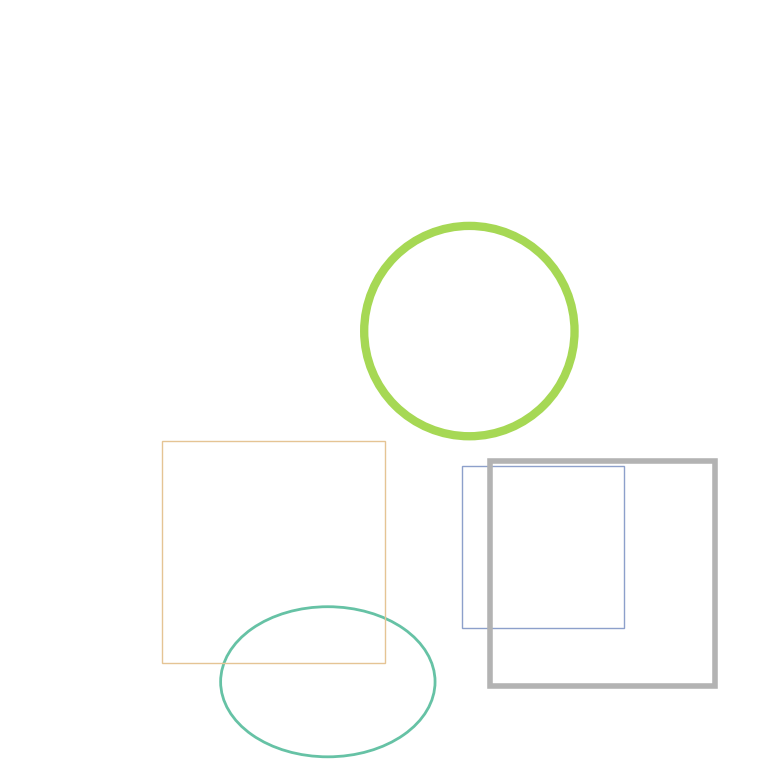[{"shape": "oval", "thickness": 1, "radius": 0.7, "center": [0.426, 0.115]}, {"shape": "square", "thickness": 0.5, "radius": 0.53, "center": [0.705, 0.29]}, {"shape": "circle", "thickness": 3, "radius": 0.68, "center": [0.61, 0.57]}, {"shape": "square", "thickness": 0.5, "radius": 0.72, "center": [0.356, 0.283]}, {"shape": "square", "thickness": 2, "radius": 0.73, "center": [0.782, 0.255]}]